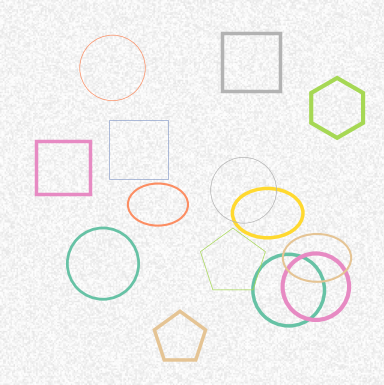[{"shape": "circle", "thickness": 2.5, "radius": 0.46, "center": [0.75, 0.247]}, {"shape": "circle", "thickness": 2, "radius": 0.46, "center": [0.268, 0.315]}, {"shape": "oval", "thickness": 1.5, "radius": 0.39, "center": [0.41, 0.469]}, {"shape": "circle", "thickness": 0.5, "radius": 0.43, "center": [0.292, 0.824]}, {"shape": "square", "thickness": 0.5, "radius": 0.38, "center": [0.359, 0.612]}, {"shape": "circle", "thickness": 3, "radius": 0.43, "center": [0.82, 0.255]}, {"shape": "square", "thickness": 2.5, "radius": 0.35, "center": [0.163, 0.565]}, {"shape": "pentagon", "thickness": 0.5, "radius": 0.44, "center": [0.605, 0.319]}, {"shape": "hexagon", "thickness": 3, "radius": 0.39, "center": [0.876, 0.72]}, {"shape": "oval", "thickness": 2.5, "radius": 0.46, "center": [0.695, 0.446]}, {"shape": "oval", "thickness": 1.5, "radius": 0.44, "center": [0.823, 0.33]}, {"shape": "pentagon", "thickness": 2.5, "radius": 0.35, "center": [0.467, 0.122]}, {"shape": "circle", "thickness": 0.5, "radius": 0.43, "center": [0.633, 0.506]}, {"shape": "square", "thickness": 2.5, "radius": 0.38, "center": [0.652, 0.838]}]